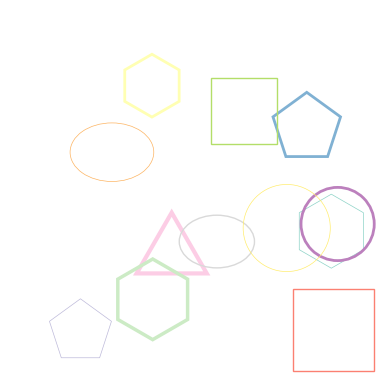[{"shape": "hexagon", "thickness": 0.5, "radius": 0.48, "center": [0.861, 0.399]}, {"shape": "hexagon", "thickness": 2, "radius": 0.41, "center": [0.395, 0.777]}, {"shape": "pentagon", "thickness": 0.5, "radius": 0.42, "center": [0.209, 0.139]}, {"shape": "square", "thickness": 1, "radius": 0.53, "center": [0.866, 0.144]}, {"shape": "pentagon", "thickness": 2, "radius": 0.46, "center": [0.797, 0.668]}, {"shape": "oval", "thickness": 0.5, "radius": 0.54, "center": [0.291, 0.605]}, {"shape": "square", "thickness": 1, "radius": 0.43, "center": [0.635, 0.711]}, {"shape": "triangle", "thickness": 3, "radius": 0.53, "center": [0.446, 0.342]}, {"shape": "oval", "thickness": 1, "radius": 0.49, "center": [0.563, 0.373]}, {"shape": "circle", "thickness": 2, "radius": 0.48, "center": [0.877, 0.418]}, {"shape": "hexagon", "thickness": 2.5, "radius": 0.52, "center": [0.397, 0.223]}, {"shape": "circle", "thickness": 0.5, "radius": 0.57, "center": [0.745, 0.408]}]